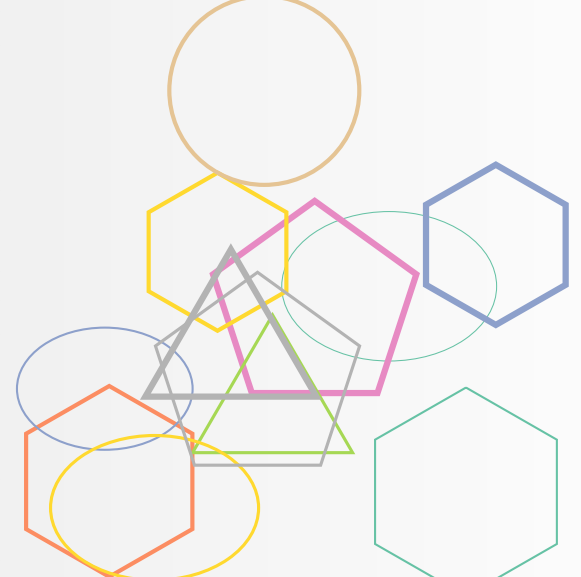[{"shape": "oval", "thickness": 0.5, "radius": 0.92, "center": [0.67, 0.503]}, {"shape": "hexagon", "thickness": 1, "radius": 0.9, "center": [0.802, 0.147]}, {"shape": "hexagon", "thickness": 2, "radius": 0.83, "center": [0.188, 0.166]}, {"shape": "oval", "thickness": 1, "radius": 0.76, "center": [0.18, 0.326]}, {"shape": "hexagon", "thickness": 3, "radius": 0.69, "center": [0.853, 0.575]}, {"shape": "pentagon", "thickness": 3, "radius": 0.92, "center": [0.541, 0.467]}, {"shape": "triangle", "thickness": 1.5, "radius": 0.79, "center": [0.469, 0.295]}, {"shape": "hexagon", "thickness": 2, "radius": 0.68, "center": [0.374, 0.563]}, {"shape": "oval", "thickness": 1.5, "radius": 0.89, "center": [0.266, 0.12]}, {"shape": "circle", "thickness": 2, "radius": 0.82, "center": [0.455, 0.842]}, {"shape": "pentagon", "thickness": 1.5, "radius": 0.92, "center": [0.443, 0.343]}, {"shape": "triangle", "thickness": 3, "radius": 0.85, "center": [0.397, 0.397]}]